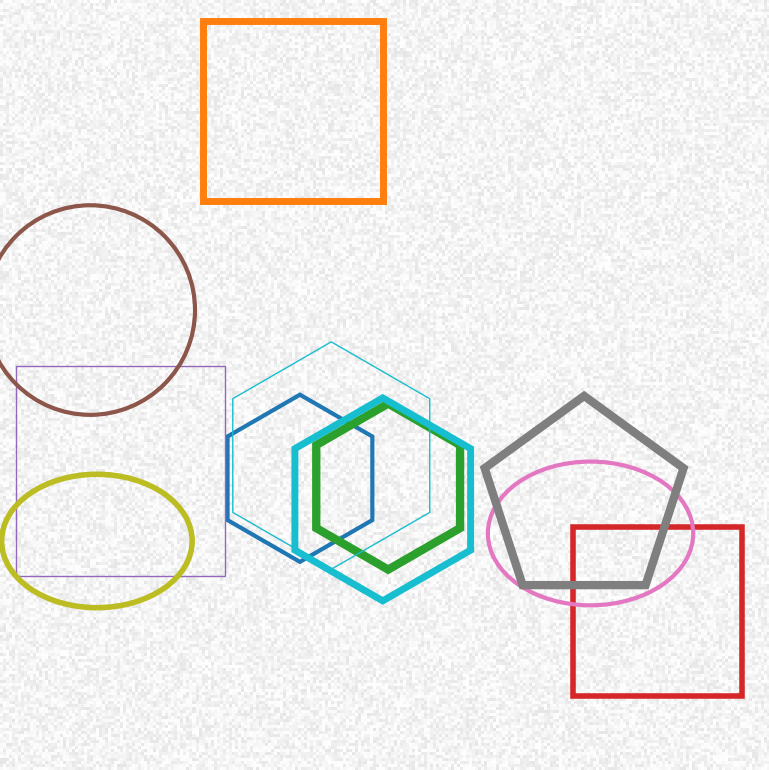[{"shape": "hexagon", "thickness": 1.5, "radius": 0.54, "center": [0.39, 0.379]}, {"shape": "square", "thickness": 2.5, "radius": 0.58, "center": [0.381, 0.856]}, {"shape": "hexagon", "thickness": 3, "radius": 0.54, "center": [0.504, 0.368]}, {"shape": "square", "thickness": 2, "radius": 0.55, "center": [0.854, 0.206]}, {"shape": "square", "thickness": 0.5, "radius": 0.68, "center": [0.156, 0.388]}, {"shape": "circle", "thickness": 1.5, "radius": 0.68, "center": [0.117, 0.597]}, {"shape": "oval", "thickness": 1.5, "radius": 0.67, "center": [0.767, 0.307]}, {"shape": "pentagon", "thickness": 3, "radius": 0.68, "center": [0.759, 0.35]}, {"shape": "oval", "thickness": 2, "radius": 0.62, "center": [0.126, 0.297]}, {"shape": "hexagon", "thickness": 2.5, "radius": 0.66, "center": [0.497, 0.351]}, {"shape": "hexagon", "thickness": 0.5, "radius": 0.74, "center": [0.43, 0.408]}]